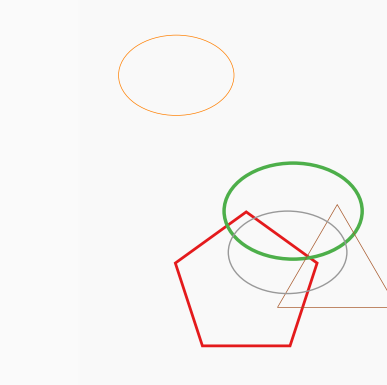[{"shape": "pentagon", "thickness": 2, "radius": 0.96, "center": [0.635, 0.257]}, {"shape": "oval", "thickness": 2.5, "radius": 0.89, "center": [0.756, 0.452]}, {"shape": "oval", "thickness": 0.5, "radius": 0.74, "center": [0.455, 0.804]}, {"shape": "triangle", "thickness": 0.5, "radius": 0.89, "center": [0.87, 0.291]}, {"shape": "oval", "thickness": 1, "radius": 0.77, "center": [0.742, 0.345]}]